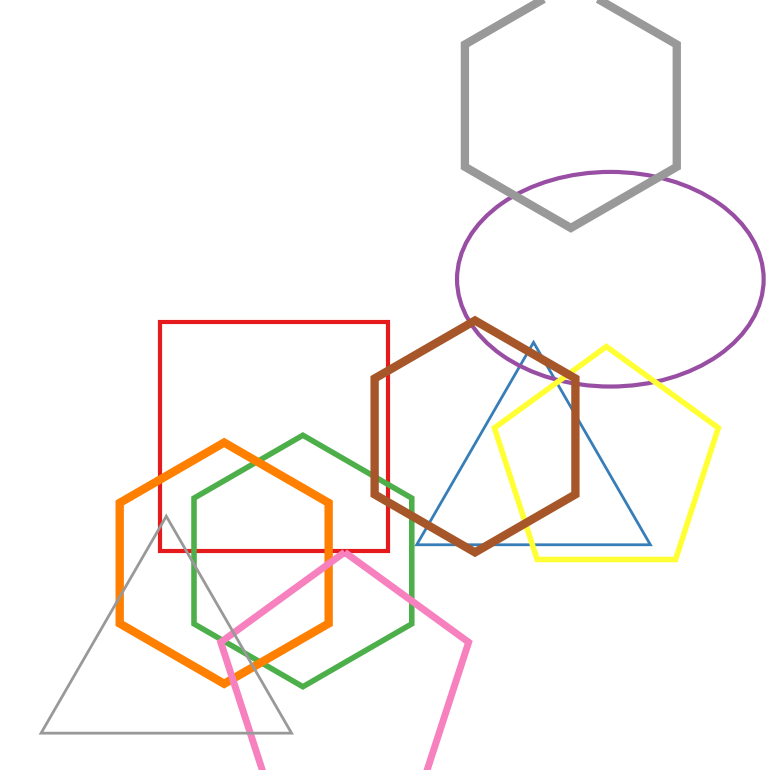[{"shape": "square", "thickness": 1.5, "radius": 0.74, "center": [0.356, 0.433]}, {"shape": "triangle", "thickness": 1, "radius": 0.88, "center": [0.693, 0.38]}, {"shape": "hexagon", "thickness": 2, "radius": 0.82, "center": [0.393, 0.271]}, {"shape": "oval", "thickness": 1.5, "radius": 1.0, "center": [0.793, 0.637]}, {"shape": "hexagon", "thickness": 3, "radius": 0.78, "center": [0.291, 0.269]}, {"shape": "pentagon", "thickness": 2, "radius": 0.76, "center": [0.788, 0.397]}, {"shape": "hexagon", "thickness": 3, "radius": 0.75, "center": [0.617, 0.433]}, {"shape": "pentagon", "thickness": 2.5, "radius": 0.85, "center": [0.448, 0.114]}, {"shape": "triangle", "thickness": 1, "radius": 0.94, "center": [0.216, 0.142]}, {"shape": "hexagon", "thickness": 3, "radius": 0.79, "center": [0.741, 0.863]}]